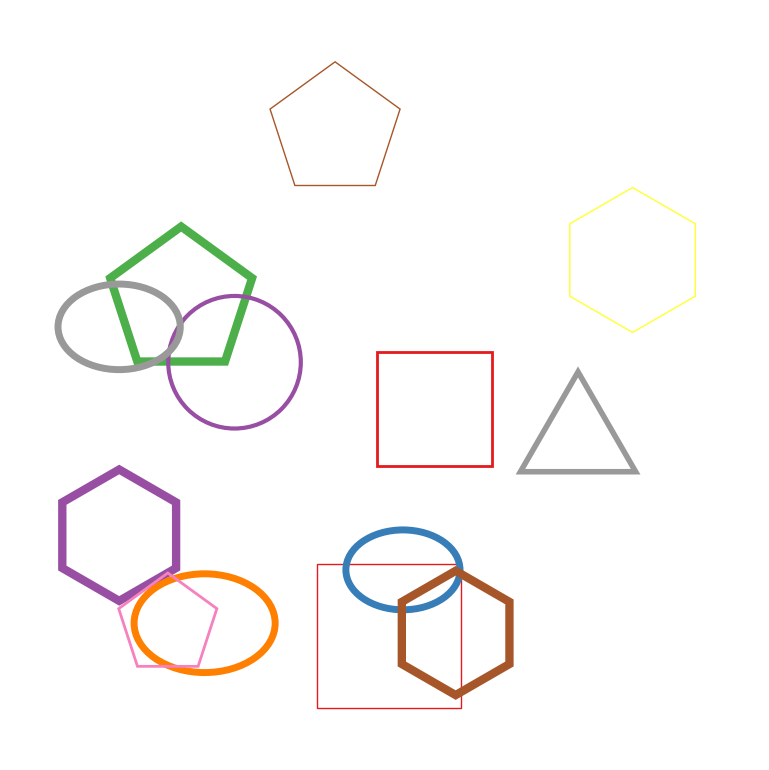[{"shape": "square", "thickness": 0.5, "radius": 0.47, "center": [0.506, 0.174]}, {"shape": "square", "thickness": 1, "radius": 0.37, "center": [0.564, 0.469]}, {"shape": "oval", "thickness": 2.5, "radius": 0.37, "center": [0.523, 0.26]}, {"shape": "pentagon", "thickness": 3, "radius": 0.48, "center": [0.235, 0.609]}, {"shape": "circle", "thickness": 1.5, "radius": 0.43, "center": [0.305, 0.53]}, {"shape": "hexagon", "thickness": 3, "radius": 0.43, "center": [0.155, 0.305]}, {"shape": "oval", "thickness": 2.5, "radius": 0.46, "center": [0.266, 0.191]}, {"shape": "hexagon", "thickness": 0.5, "radius": 0.47, "center": [0.821, 0.662]}, {"shape": "hexagon", "thickness": 3, "radius": 0.4, "center": [0.592, 0.178]}, {"shape": "pentagon", "thickness": 0.5, "radius": 0.44, "center": [0.435, 0.831]}, {"shape": "pentagon", "thickness": 1, "radius": 0.34, "center": [0.218, 0.189]}, {"shape": "oval", "thickness": 2.5, "radius": 0.4, "center": [0.155, 0.576]}, {"shape": "triangle", "thickness": 2, "radius": 0.43, "center": [0.751, 0.431]}]